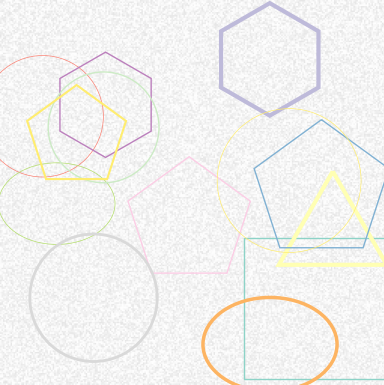[{"shape": "square", "thickness": 1, "radius": 0.92, "center": [0.817, 0.2]}, {"shape": "triangle", "thickness": 3, "radius": 0.81, "center": [0.864, 0.393]}, {"shape": "hexagon", "thickness": 3, "radius": 0.73, "center": [0.701, 0.846]}, {"shape": "circle", "thickness": 0.5, "radius": 0.79, "center": [0.111, 0.698]}, {"shape": "pentagon", "thickness": 1, "radius": 0.92, "center": [0.835, 0.505]}, {"shape": "oval", "thickness": 2.5, "radius": 0.87, "center": [0.701, 0.105]}, {"shape": "oval", "thickness": 0.5, "radius": 0.76, "center": [0.147, 0.471]}, {"shape": "pentagon", "thickness": 1, "radius": 0.84, "center": [0.491, 0.426]}, {"shape": "circle", "thickness": 2, "radius": 0.83, "center": [0.243, 0.227]}, {"shape": "hexagon", "thickness": 1, "radius": 0.68, "center": [0.274, 0.728]}, {"shape": "circle", "thickness": 1, "radius": 0.72, "center": [0.269, 0.669]}, {"shape": "pentagon", "thickness": 1.5, "radius": 0.68, "center": [0.199, 0.644]}, {"shape": "circle", "thickness": 0.5, "radius": 0.93, "center": [0.751, 0.531]}]